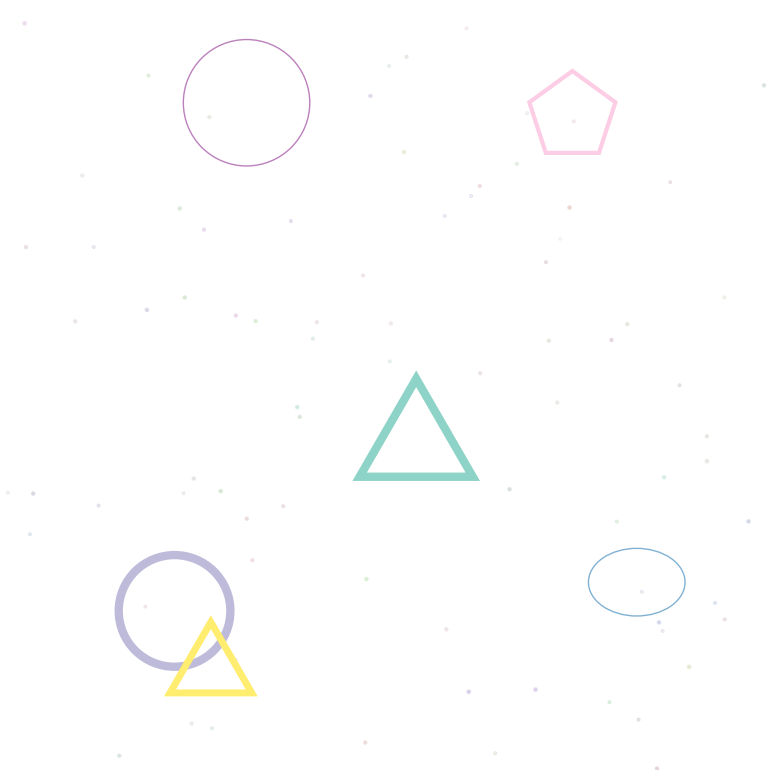[{"shape": "triangle", "thickness": 3, "radius": 0.42, "center": [0.541, 0.423]}, {"shape": "circle", "thickness": 3, "radius": 0.36, "center": [0.227, 0.207]}, {"shape": "oval", "thickness": 0.5, "radius": 0.31, "center": [0.827, 0.244]}, {"shape": "pentagon", "thickness": 1.5, "radius": 0.29, "center": [0.743, 0.849]}, {"shape": "circle", "thickness": 0.5, "radius": 0.41, "center": [0.32, 0.867]}, {"shape": "triangle", "thickness": 2.5, "radius": 0.31, "center": [0.274, 0.131]}]